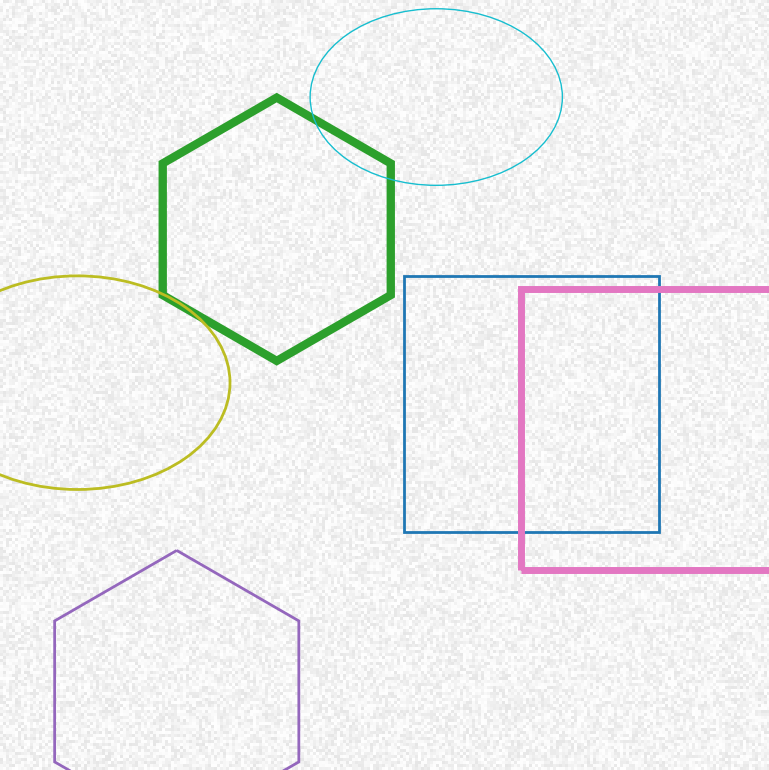[{"shape": "square", "thickness": 1, "radius": 0.83, "center": [0.69, 0.475]}, {"shape": "hexagon", "thickness": 3, "radius": 0.85, "center": [0.359, 0.702]}, {"shape": "hexagon", "thickness": 1, "radius": 0.92, "center": [0.23, 0.102]}, {"shape": "square", "thickness": 2.5, "radius": 0.91, "center": [0.859, 0.442]}, {"shape": "oval", "thickness": 1, "radius": 0.99, "center": [0.101, 0.503]}, {"shape": "oval", "thickness": 0.5, "radius": 0.82, "center": [0.567, 0.874]}]